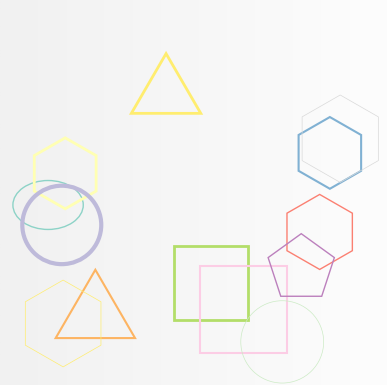[{"shape": "oval", "thickness": 1, "radius": 0.45, "center": [0.124, 0.468]}, {"shape": "hexagon", "thickness": 2, "radius": 0.46, "center": [0.168, 0.55]}, {"shape": "circle", "thickness": 3, "radius": 0.51, "center": [0.159, 0.416]}, {"shape": "hexagon", "thickness": 1, "radius": 0.49, "center": [0.825, 0.398]}, {"shape": "hexagon", "thickness": 1.5, "radius": 0.47, "center": [0.851, 0.603]}, {"shape": "triangle", "thickness": 1.5, "radius": 0.59, "center": [0.246, 0.181]}, {"shape": "square", "thickness": 2, "radius": 0.48, "center": [0.545, 0.265]}, {"shape": "square", "thickness": 1.5, "radius": 0.56, "center": [0.63, 0.197]}, {"shape": "hexagon", "thickness": 0.5, "radius": 0.57, "center": [0.878, 0.64]}, {"shape": "pentagon", "thickness": 1, "radius": 0.45, "center": [0.777, 0.303]}, {"shape": "circle", "thickness": 0.5, "radius": 0.53, "center": [0.728, 0.112]}, {"shape": "hexagon", "thickness": 0.5, "radius": 0.56, "center": [0.163, 0.16]}, {"shape": "triangle", "thickness": 2, "radius": 0.52, "center": [0.429, 0.757]}]